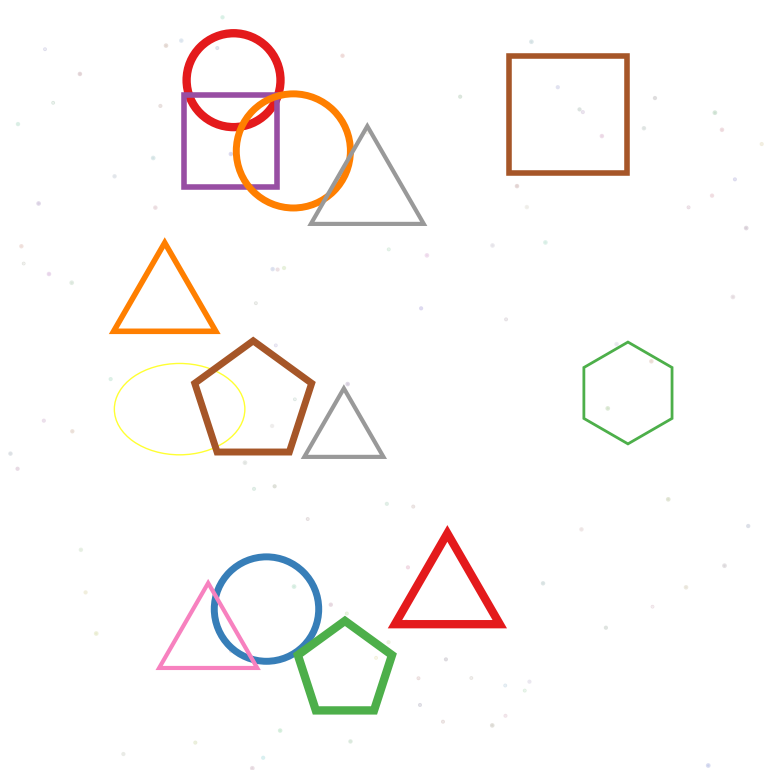[{"shape": "triangle", "thickness": 3, "radius": 0.39, "center": [0.581, 0.229]}, {"shape": "circle", "thickness": 3, "radius": 0.3, "center": [0.303, 0.896]}, {"shape": "circle", "thickness": 2.5, "radius": 0.34, "center": [0.346, 0.209]}, {"shape": "pentagon", "thickness": 3, "radius": 0.32, "center": [0.448, 0.129]}, {"shape": "hexagon", "thickness": 1, "radius": 0.33, "center": [0.816, 0.49]}, {"shape": "square", "thickness": 2, "radius": 0.3, "center": [0.299, 0.817]}, {"shape": "triangle", "thickness": 2, "radius": 0.38, "center": [0.214, 0.608]}, {"shape": "circle", "thickness": 2.5, "radius": 0.37, "center": [0.381, 0.804]}, {"shape": "oval", "thickness": 0.5, "radius": 0.42, "center": [0.233, 0.469]}, {"shape": "pentagon", "thickness": 2.5, "radius": 0.4, "center": [0.329, 0.478]}, {"shape": "square", "thickness": 2, "radius": 0.38, "center": [0.738, 0.852]}, {"shape": "triangle", "thickness": 1.5, "radius": 0.37, "center": [0.27, 0.169]}, {"shape": "triangle", "thickness": 1.5, "radius": 0.3, "center": [0.447, 0.436]}, {"shape": "triangle", "thickness": 1.5, "radius": 0.42, "center": [0.477, 0.752]}]